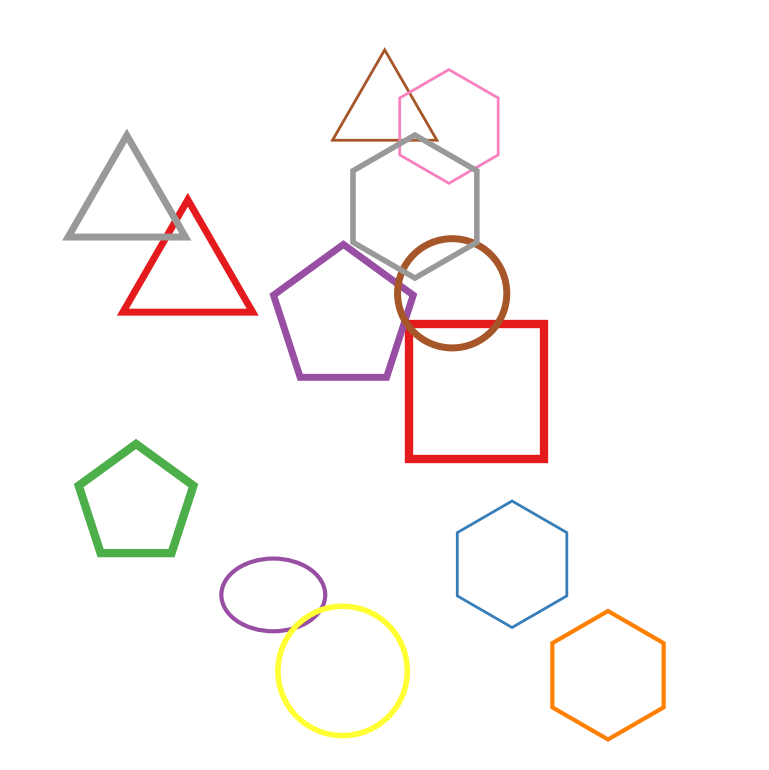[{"shape": "square", "thickness": 3, "radius": 0.44, "center": [0.619, 0.491]}, {"shape": "triangle", "thickness": 2.5, "radius": 0.49, "center": [0.244, 0.643]}, {"shape": "hexagon", "thickness": 1, "radius": 0.41, "center": [0.665, 0.267]}, {"shape": "pentagon", "thickness": 3, "radius": 0.39, "center": [0.177, 0.345]}, {"shape": "pentagon", "thickness": 2.5, "radius": 0.48, "center": [0.446, 0.587]}, {"shape": "oval", "thickness": 1.5, "radius": 0.34, "center": [0.355, 0.227]}, {"shape": "hexagon", "thickness": 1.5, "radius": 0.42, "center": [0.79, 0.123]}, {"shape": "circle", "thickness": 2, "radius": 0.42, "center": [0.445, 0.129]}, {"shape": "triangle", "thickness": 1, "radius": 0.39, "center": [0.5, 0.857]}, {"shape": "circle", "thickness": 2.5, "radius": 0.35, "center": [0.587, 0.619]}, {"shape": "hexagon", "thickness": 1, "radius": 0.37, "center": [0.583, 0.836]}, {"shape": "hexagon", "thickness": 2, "radius": 0.46, "center": [0.539, 0.732]}, {"shape": "triangle", "thickness": 2.5, "radius": 0.44, "center": [0.165, 0.736]}]